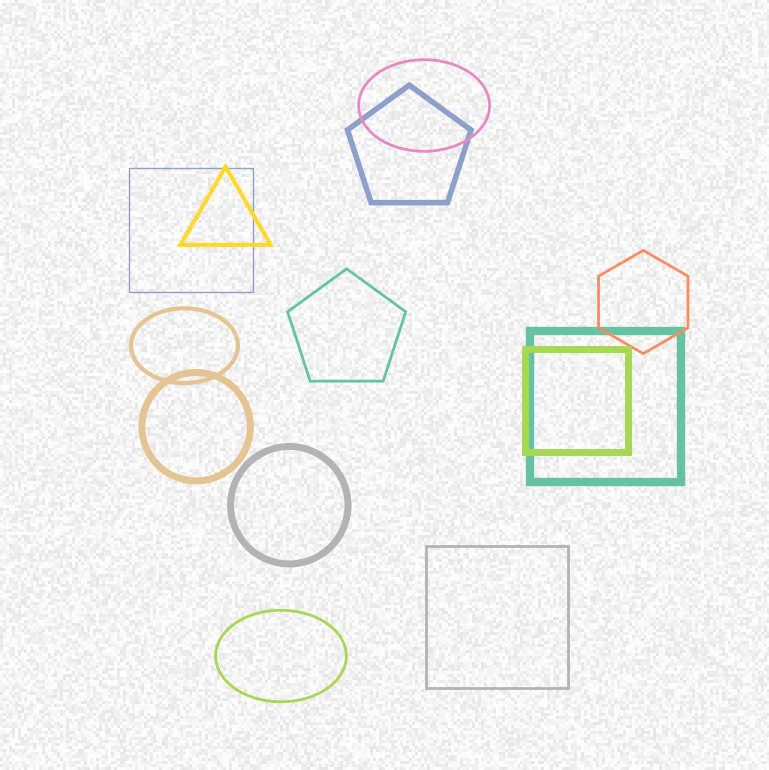[{"shape": "pentagon", "thickness": 1, "radius": 0.4, "center": [0.45, 0.57]}, {"shape": "square", "thickness": 3, "radius": 0.49, "center": [0.786, 0.472]}, {"shape": "hexagon", "thickness": 1, "radius": 0.34, "center": [0.835, 0.608]}, {"shape": "square", "thickness": 0.5, "radius": 0.4, "center": [0.248, 0.701]}, {"shape": "pentagon", "thickness": 2, "radius": 0.42, "center": [0.532, 0.805]}, {"shape": "oval", "thickness": 1, "radius": 0.43, "center": [0.551, 0.863]}, {"shape": "oval", "thickness": 1, "radius": 0.42, "center": [0.365, 0.148]}, {"shape": "square", "thickness": 2.5, "radius": 0.33, "center": [0.749, 0.48]}, {"shape": "triangle", "thickness": 1.5, "radius": 0.34, "center": [0.293, 0.716]}, {"shape": "oval", "thickness": 1.5, "radius": 0.35, "center": [0.24, 0.551]}, {"shape": "circle", "thickness": 2.5, "radius": 0.35, "center": [0.255, 0.446]}, {"shape": "circle", "thickness": 2.5, "radius": 0.38, "center": [0.376, 0.344]}, {"shape": "square", "thickness": 1, "radius": 0.46, "center": [0.645, 0.199]}]